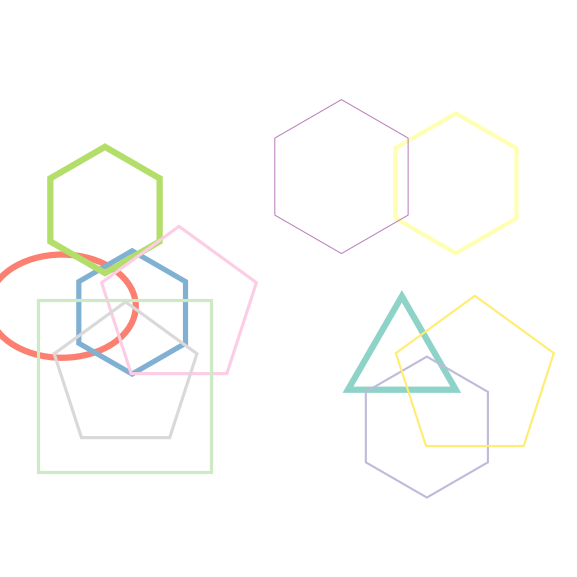[{"shape": "triangle", "thickness": 3, "radius": 0.54, "center": [0.696, 0.378]}, {"shape": "hexagon", "thickness": 2, "radius": 0.61, "center": [0.789, 0.682]}, {"shape": "hexagon", "thickness": 1, "radius": 0.61, "center": [0.739, 0.26]}, {"shape": "oval", "thickness": 3, "radius": 0.64, "center": [0.107, 0.469]}, {"shape": "hexagon", "thickness": 2.5, "radius": 0.53, "center": [0.229, 0.458]}, {"shape": "hexagon", "thickness": 3, "radius": 0.55, "center": [0.182, 0.636]}, {"shape": "pentagon", "thickness": 1.5, "radius": 0.7, "center": [0.31, 0.466]}, {"shape": "pentagon", "thickness": 1.5, "radius": 0.65, "center": [0.217, 0.346]}, {"shape": "hexagon", "thickness": 0.5, "radius": 0.67, "center": [0.591, 0.693]}, {"shape": "square", "thickness": 1.5, "radius": 0.75, "center": [0.215, 0.331]}, {"shape": "pentagon", "thickness": 1, "radius": 0.72, "center": [0.822, 0.343]}]